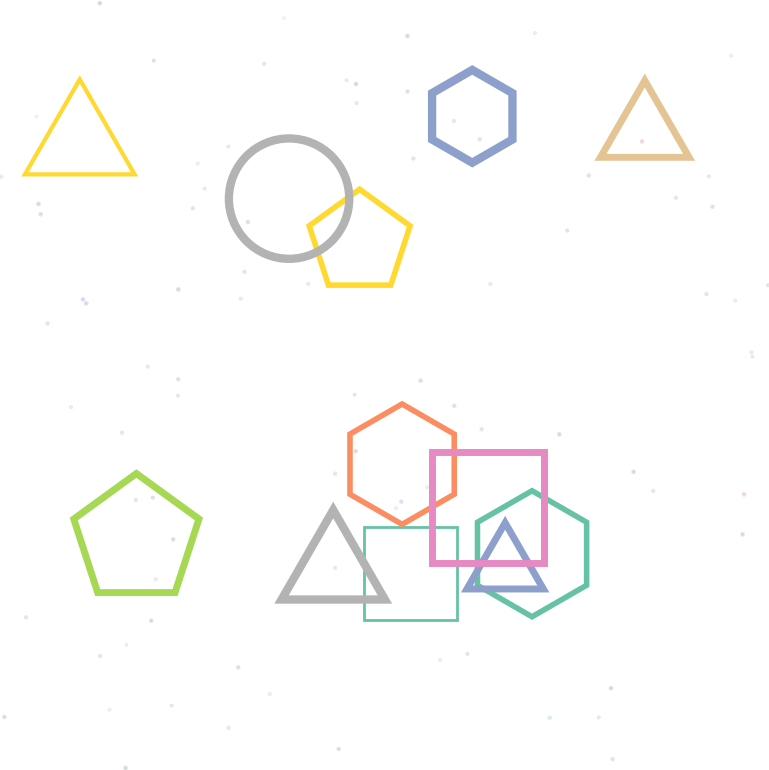[{"shape": "hexagon", "thickness": 2, "radius": 0.41, "center": [0.691, 0.281]}, {"shape": "square", "thickness": 1, "radius": 0.3, "center": [0.533, 0.255]}, {"shape": "hexagon", "thickness": 2, "radius": 0.39, "center": [0.522, 0.397]}, {"shape": "triangle", "thickness": 2.5, "radius": 0.29, "center": [0.656, 0.264]}, {"shape": "hexagon", "thickness": 3, "radius": 0.3, "center": [0.613, 0.849]}, {"shape": "square", "thickness": 2.5, "radius": 0.36, "center": [0.634, 0.341]}, {"shape": "pentagon", "thickness": 2.5, "radius": 0.43, "center": [0.177, 0.3]}, {"shape": "triangle", "thickness": 1.5, "radius": 0.41, "center": [0.104, 0.815]}, {"shape": "pentagon", "thickness": 2, "radius": 0.34, "center": [0.467, 0.685]}, {"shape": "triangle", "thickness": 2.5, "radius": 0.33, "center": [0.837, 0.829]}, {"shape": "triangle", "thickness": 3, "radius": 0.39, "center": [0.433, 0.26]}, {"shape": "circle", "thickness": 3, "radius": 0.39, "center": [0.375, 0.742]}]